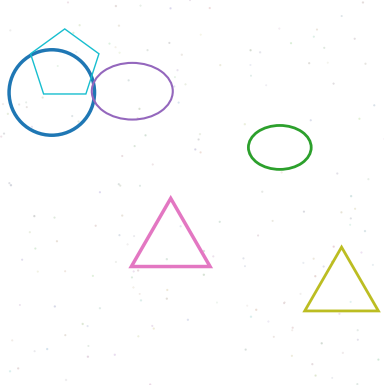[{"shape": "circle", "thickness": 2.5, "radius": 0.55, "center": [0.135, 0.76]}, {"shape": "oval", "thickness": 2, "radius": 0.41, "center": [0.727, 0.617]}, {"shape": "oval", "thickness": 1.5, "radius": 0.53, "center": [0.344, 0.763]}, {"shape": "triangle", "thickness": 2.5, "radius": 0.59, "center": [0.443, 0.367]}, {"shape": "triangle", "thickness": 2, "radius": 0.55, "center": [0.887, 0.248]}, {"shape": "pentagon", "thickness": 1, "radius": 0.47, "center": [0.168, 0.831]}]